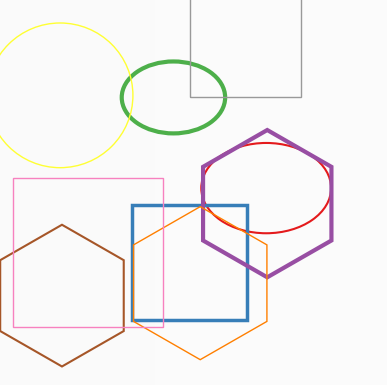[{"shape": "oval", "thickness": 1.5, "radius": 0.84, "center": [0.687, 0.511]}, {"shape": "square", "thickness": 2.5, "radius": 0.74, "center": [0.49, 0.318]}, {"shape": "oval", "thickness": 3, "radius": 0.67, "center": [0.448, 0.747]}, {"shape": "hexagon", "thickness": 3, "radius": 0.96, "center": [0.69, 0.471]}, {"shape": "hexagon", "thickness": 1, "radius": 0.99, "center": [0.517, 0.265]}, {"shape": "circle", "thickness": 1, "radius": 0.94, "center": [0.155, 0.752]}, {"shape": "hexagon", "thickness": 1.5, "radius": 0.92, "center": [0.16, 0.232]}, {"shape": "square", "thickness": 1, "radius": 0.96, "center": [0.227, 0.344]}, {"shape": "square", "thickness": 1, "radius": 0.72, "center": [0.634, 0.892]}]